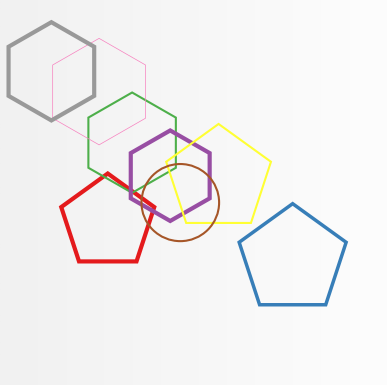[{"shape": "pentagon", "thickness": 3, "radius": 0.63, "center": [0.278, 0.423]}, {"shape": "pentagon", "thickness": 2.5, "radius": 0.73, "center": [0.755, 0.326]}, {"shape": "hexagon", "thickness": 1.5, "radius": 0.65, "center": [0.341, 0.629]}, {"shape": "hexagon", "thickness": 3, "radius": 0.59, "center": [0.439, 0.544]}, {"shape": "pentagon", "thickness": 1.5, "radius": 0.71, "center": [0.564, 0.536]}, {"shape": "circle", "thickness": 1.5, "radius": 0.5, "center": [0.465, 0.474]}, {"shape": "hexagon", "thickness": 0.5, "radius": 0.69, "center": [0.256, 0.762]}, {"shape": "hexagon", "thickness": 3, "radius": 0.64, "center": [0.133, 0.815]}]